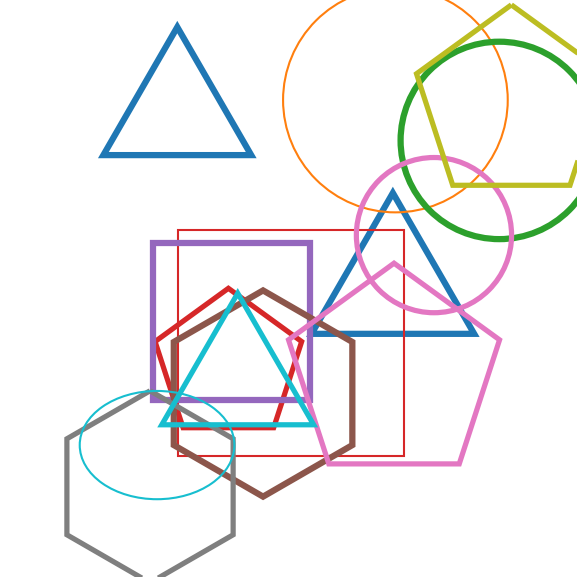[{"shape": "triangle", "thickness": 3, "radius": 0.74, "center": [0.307, 0.804]}, {"shape": "triangle", "thickness": 3, "radius": 0.81, "center": [0.68, 0.502]}, {"shape": "circle", "thickness": 1, "radius": 0.97, "center": [0.685, 0.826]}, {"shape": "circle", "thickness": 3, "radius": 0.85, "center": [0.865, 0.756]}, {"shape": "pentagon", "thickness": 2.5, "radius": 0.67, "center": [0.395, 0.366]}, {"shape": "square", "thickness": 1, "radius": 0.98, "center": [0.504, 0.405]}, {"shape": "square", "thickness": 3, "radius": 0.68, "center": [0.4, 0.442]}, {"shape": "hexagon", "thickness": 3, "radius": 0.89, "center": [0.456, 0.318]}, {"shape": "circle", "thickness": 2.5, "radius": 0.67, "center": [0.751, 0.592]}, {"shape": "pentagon", "thickness": 2.5, "radius": 0.96, "center": [0.682, 0.351]}, {"shape": "hexagon", "thickness": 2.5, "radius": 0.83, "center": [0.26, 0.156]}, {"shape": "pentagon", "thickness": 2.5, "radius": 0.86, "center": [0.885, 0.818]}, {"shape": "oval", "thickness": 1, "radius": 0.67, "center": [0.272, 0.228]}, {"shape": "triangle", "thickness": 2.5, "radius": 0.76, "center": [0.412, 0.34]}]